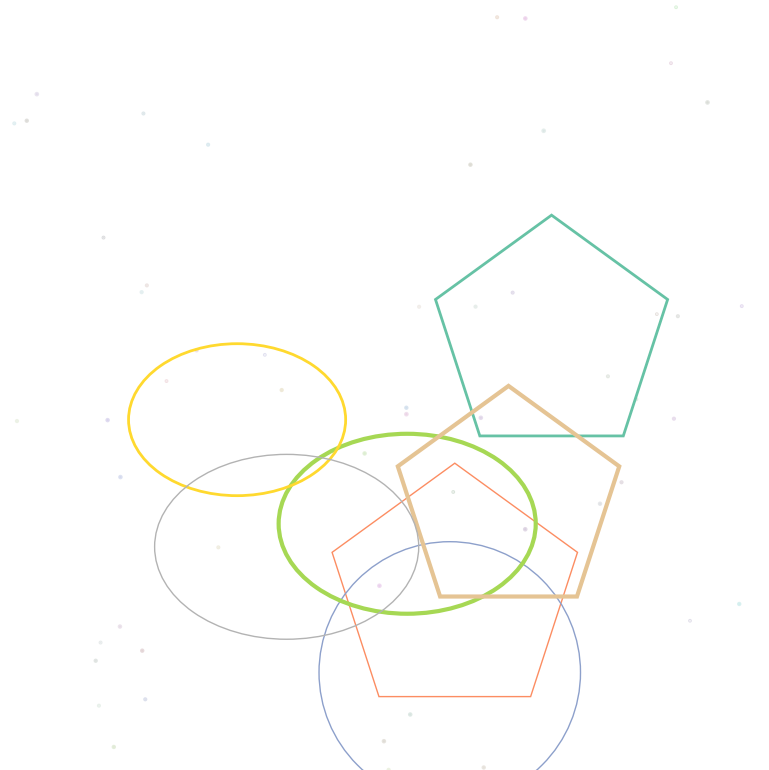[{"shape": "pentagon", "thickness": 1, "radius": 0.79, "center": [0.716, 0.562]}, {"shape": "pentagon", "thickness": 0.5, "radius": 0.84, "center": [0.591, 0.231]}, {"shape": "circle", "thickness": 0.5, "radius": 0.85, "center": [0.584, 0.127]}, {"shape": "oval", "thickness": 1.5, "radius": 0.83, "center": [0.529, 0.32]}, {"shape": "oval", "thickness": 1, "radius": 0.7, "center": [0.308, 0.455]}, {"shape": "pentagon", "thickness": 1.5, "radius": 0.76, "center": [0.66, 0.348]}, {"shape": "oval", "thickness": 0.5, "radius": 0.86, "center": [0.372, 0.29]}]